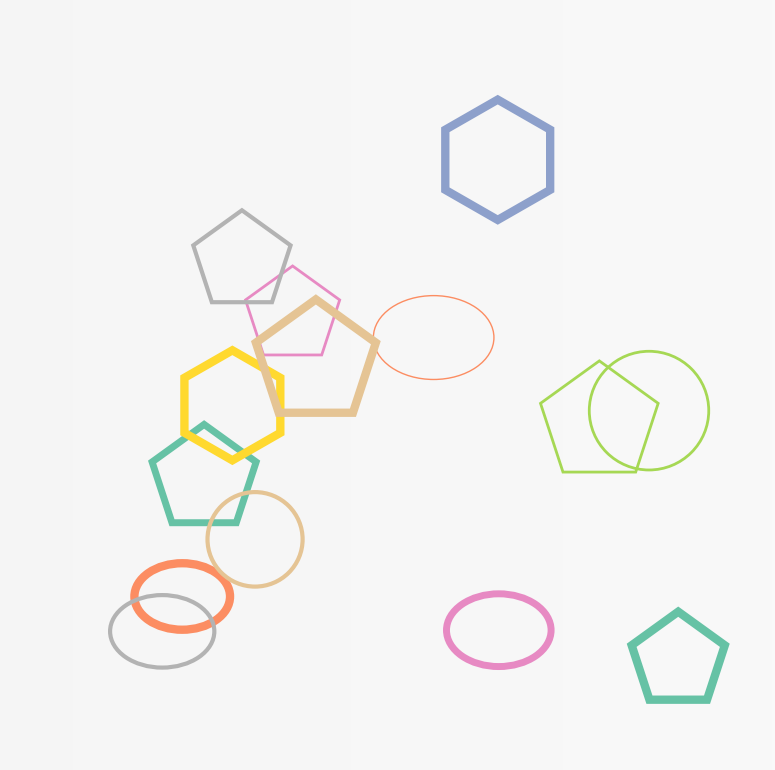[{"shape": "pentagon", "thickness": 3, "radius": 0.32, "center": [0.875, 0.142]}, {"shape": "pentagon", "thickness": 2.5, "radius": 0.35, "center": [0.263, 0.378]}, {"shape": "oval", "thickness": 3, "radius": 0.31, "center": [0.235, 0.225]}, {"shape": "oval", "thickness": 0.5, "radius": 0.39, "center": [0.56, 0.562]}, {"shape": "hexagon", "thickness": 3, "radius": 0.39, "center": [0.642, 0.792]}, {"shape": "oval", "thickness": 2.5, "radius": 0.34, "center": [0.644, 0.182]}, {"shape": "pentagon", "thickness": 1, "radius": 0.32, "center": [0.378, 0.591]}, {"shape": "circle", "thickness": 1, "radius": 0.39, "center": [0.837, 0.467]}, {"shape": "pentagon", "thickness": 1, "radius": 0.4, "center": [0.773, 0.451]}, {"shape": "hexagon", "thickness": 3, "radius": 0.36, "center": [0.3, 0.474]}, {"shape": "circle", "thickness": 1.5, "radius": 0.31, "center": [0.329, 0.3]}, {"shape": "pentagon", "thickness": 3, "radius": 0.41, "center": [0.408, 0.53]}, {"shape": "oval", "thickness": 1.5, "radius": 0.34, "center": [0.209, 0.18]}, {"shape": "pentagon", "thickness": 1.5, "radius": 0.33, "center": [0.312, 0.661]}]